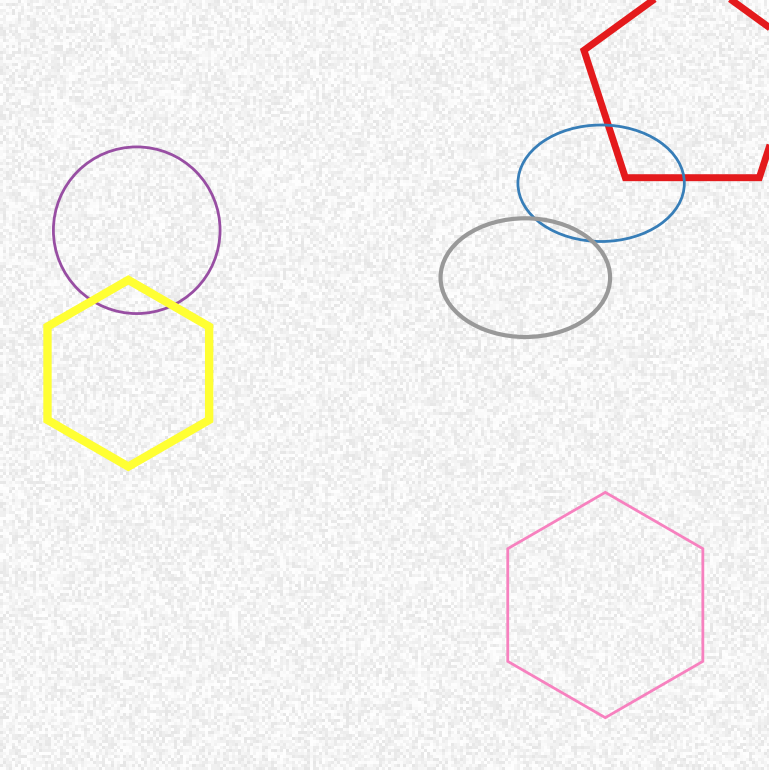[{"shape": "pentagon", "thickness": 2.5, "radius": 0.74, "center": [0.899, 0.889]}, {"shape": "oval", "thickness": 1, "radius": 0.54, "center": [0.781, 0.762]}, {"shape": "circle", "thickness": 1, "radius": 0.54, "center": [0.178, 0.701]}, {"shape": "hexagon", "thickness": 3, "radius": 0.61, "center": [0.167, 0.515]}, {"shape": "hexagon", "thickness": 1, "radius": 0.73, "center": [0.786, 0.214]}, {"shape": "oval", "thickness": 1.5, "radius": 0.55, "center": [0.682, 0.639]}]